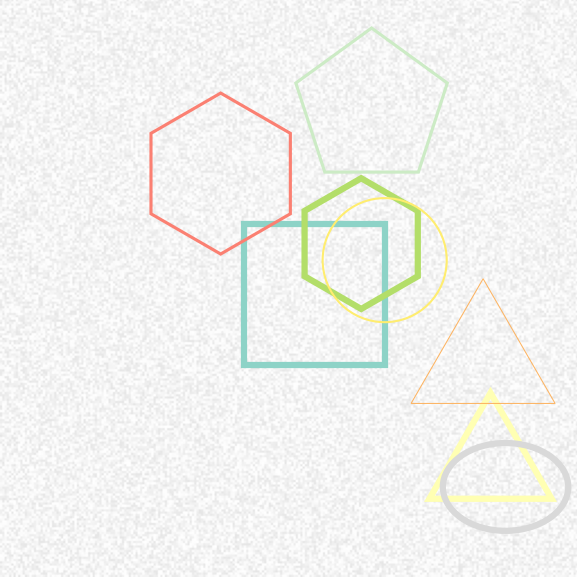[{"shape": "square", "thickness": 3, "radius": 0.61, "center": [0.544, 0.488]}, {"shape": "triangle", "thickness": 3, "radius": 0.61, "center": [0.849, 0.197]}, {"shape": "hexagon", "thickness": 1.5, "radius": 0.7, "center": [0.382, 0.699]}, {"shape": "triangle", "thickness": 0.5, "radius": 0.72, "center": [0.837, 0.373]}, {"shape": "hexagon", "thickness": 3, "radius": 0.57, "center": [0.625, 0.577]}, {"shape": "oval", "thickness": 3, "radius": 0.54, "center": [0.875, 0.156]}, {"shape": "pentagon", "thickness": 1.5, "radius": 0.69, "center": [0.643, 0.813]}, {"shape": "circle", "thickness": 1, "radius": 0.54, "center": [0.666, 0.549]}]